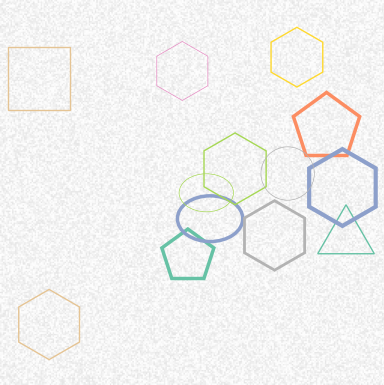[{"shape": "pentagon", "thickness": 2.5, "radius": 0.36, "center": [0.488, 0.334]}, {"shape": "triangle", "thickness": 1, "radius": 0.42, "center": [0.899, 0.383]}, {"shape": "pentagon", "thickness": 2.5, "radius": 0.45, "center": [0.848, 0.669]}, {"shape": "oval", "thickness": 2.5, "radius": 0.42, "center": [0.546, 0.432]}, {"shape": "hexagon", "thickness": 3, "radius": 0.5, "center": [0.889, 0.513]}, {"shape": "hexagon", "thickness": 0.5, "radius": 0.38, "center": [0.474, 0.816]}, {"shape": "hexagon", "thickness": 1, "radius": 0.47, "center": [0.611, 0.562]}, {"shape": "oval", "thickness": 0.5, "radius": 0.35, "center": [0.536, 0.499]}, {"shape": "hexagon", "thickness": 1, "radius": 0.39, "center": [0.771, 0.852]}, {"shape": "hexagon", "thickness": 1, "radius": 0.46, "center": [0.128, 0.157]}, {"shape": "square", "thickness": 1, "radius": 0.4, "center": [0.101, 0.796]}, {"shape": "circle", "thickness": 0.5, "radius": 0.35, "center": [0.747, 0.549]}, {"shape": "hexagon", "thickness": 2, "radius": 0.45, "center": [0.713, 0.389]}]